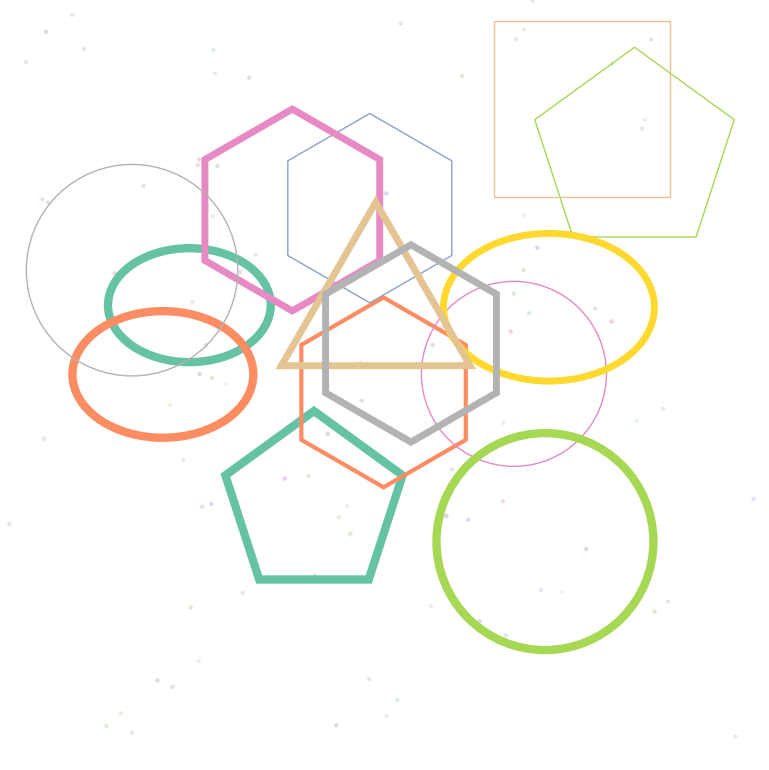[{"shape": "oval", "thickness": 3, "radius": 0.53, "center": [0.246, 0.604]}, {"shape": "pentagon", "thickness": 3, "radius": 0.6, "center": [0.408, 0.345]}, {"shape": "oval", "thickness": 3, "radius": 0.59, "center": [0.212, 0.514]}, {"shape": "hexagon", "thickness": 1.5, "radius": 0.62, "center": [0.498, 0.49]}, {"shape": "hexagon", "thickness": 0.5, "radius": 0.61, "center": [0.48, 0.73]}, {"shape": "circle", "thickness": 0.5, "radius": 0.6, "center": [0.667, 0.514]}, {"shape": "hexagon", "thickness": 2.5, "radius": 0.66, "center": [0.38, 0.727]}, {"shape": "pentagon", "thickness": 0.5, "radius": 0.68, "center": [0.824, 0.802]}, {"shape": "circle", "thickness": 3, "radius": 0.7, "center": [0.708, 0.297]}, {"shape": "oval", "thickness": 2.5, "radius": 0.68, "center": [0.713, 0.601]}, {"shape": "triangle", "thickness": 2.5, "radius": 0.71, "center": [0.488, 0.596]}, {"shape": "square", "thickness": 0.5, "radius": 0.57, "center": [0.756, 0.858]}, {"shape": "circle", "thickness": 0.5, "radius": 0.69, "center": [0.171, 0.649]}, {"shape": "hexagon", "thickness": 2.5, "radius": 0.64, "center": [0.534, 0.554]}]